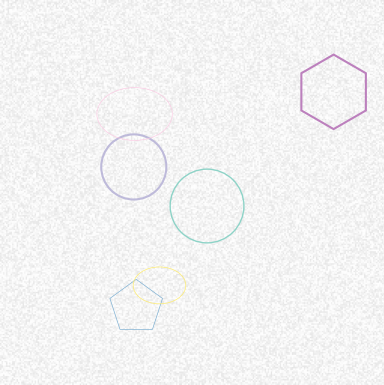[{"shape": "circle", "thickness": 1, "radius": 0.48, "center": [0.538, 0.465]}, {"shape": "circle", "thickness": 1.5, "radius": 0.42, "center": [0.347, 0.566]}, {"shape": "pentagon", "thickness": 0.5, "radius": 0.36, "center": [0.354, 0.203]}, {"shape": "oval", "thickness": 0.5, "radius": 0.49, "center": [0.35, 0.704]}, {"shape": "hexagon", "thickness": 1.5, "radius": 0.48, "center": [0.867, 0.761]}, {"shape": "oval", "thickness": 0.5, "radius": 0.34, "center": [0.414, 0.259]}]